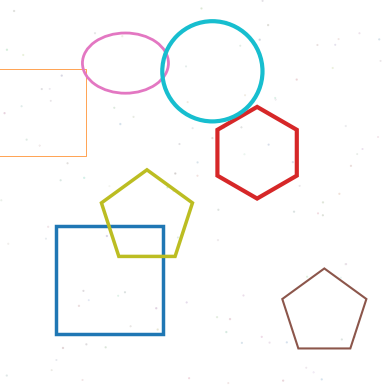[{"shape": "square", "thickness": 2.5, "radius": 0.7, "center": [0.284, 0.272]}, {"shape": "square", "thickness": 0.5, "radius": 0.57, "center": [0.109, 0.708]}, {"shape": "hexagon", "thickness": 3, "radius": 0.6, "center": [0.668, 0.603]}, {"shape": "pentagon", "thickness": 1.5, "radius": 0.57, "center": [0.842, 0.188]}, {"shape": "oval", "thickness": 2, "radius": 0.56, "center": [0.326, 0.836]}, {"shape": "pentagon", "thickness": 2.5, "radius": 0.62, "center": [0.382, 0.435]}, {"shape": "circle", "thickness": 3, "radius": 0.65, "center": [0.552, 0.815]}]